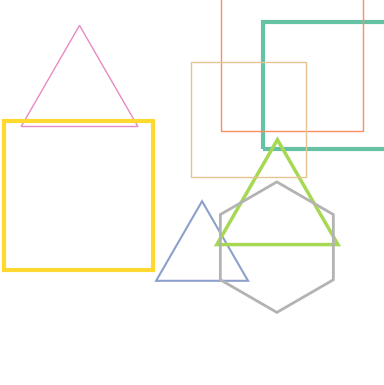[{"shape": "square", "thickness": 3, "radius": 0.82, "center": [0.848, 0.777]}, {"shape": "square", "thickness": 1, "radius": 0.92, "center": [0.759, 0.843]}, {"shape": "triangle", "thickness": 1.5, "radius": 0.69, "center": [0.525, 0.34]}, {"shape": "triangle", "thickness": 1, "radius": 0.88, "center": [0.207, 0.759]}, {"shape": "triangle", "thickness": 2.5, "radius": 0.91, "center": [0.721, 0.456]}, {"shape": "square", "thickness": 3, "radius": 0.97, "center": [0.204, 0.492]}, {"shape": "square", "thickness": 1, "radius": 0.74, "center": [0.646, 0.69]}, {"shape": "hexagon", "thickness": 2, "radius": 0.85, "center": [0.719, 0.358]}]